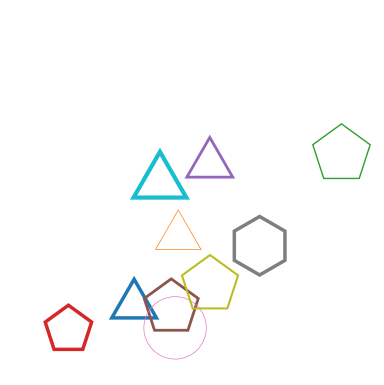[{"shape": "triangle", "thickness": 2.5, "radius": 0.33, "center": [0.348, 0.208]}, {"shape": "triangle", "thickness": 0.5, "radius": 0.34, "center": [0.463, 0.386]}, {"shape": "pentagon", "thickness": 1, "radius": 0.39, "center": [0.887, 0.6]}, {"shape": "pentagon", "thickness": 2.5, "radius": 0.32, "center": [0.178, 0.144]}, {"shape": "triangle", "thickness": 2, "radius": 0.34, "center": [0.545, 0.574]}, {"shape": "pentagon", "thickness": 2, "radius": 0.37, "center": [0.445, 0.202]}, {"shape": "circle", "thickness": 0.5, "radius": 0.41, "center": [0.455, 0.148]}, {"shape": "hexagon", "thickness": 2.5, "radius": 0.38, "center": [0.674, 0.362]}, {"shape": "pentagon", "thickness": 1.5, "radius": 0.38, "center": [0.546, 0.261]}, {"shape": "triangle", "thickness": 3, "radius": 0.4, "center": [0.415, 0.526]}]